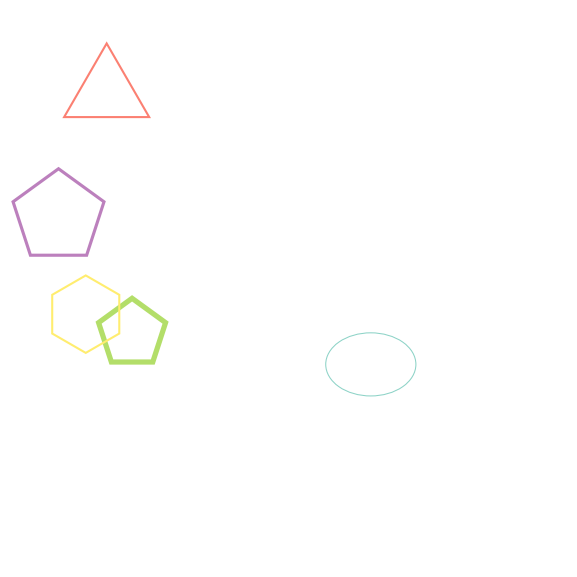[{"shape": "oval", "thickness": 0.5, "radius": 0.39, "center": [0.642, 0.368]}, {"shape": "triangle", "thickness": 1, "radius": 0.43, "center": [0.185, 0.839]}, {"shape": "pentagon", "thickness": 2.5, "radius": 0.3, "center": [0.229, 0.422]}, {"shape": "pentagon", "thickness": 1.5, "radius": 0.41, "center": [0.101, 0.624]}, {"shape": "hexagon", "thickness": 1, "radius": 0.34, "center": [0.148, 0.455]}]